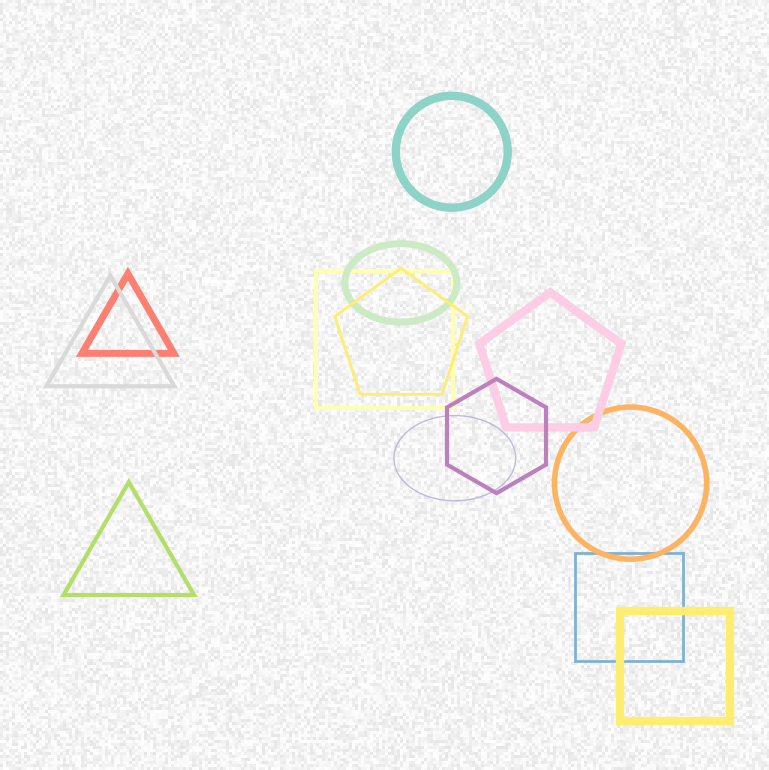[{"shape": "circle", "thickness": 3, "radius": 0.36, "center": [0.587, 0.803]}, {"shape": "square", "thickness": 1.5, "radius": 0.44, "center": [0.5, 0.559]}, {"shape": "oval", "thickness": 0.5, "radius": 0.4, "center": [0.591, 0.405]}, {"shape": "triangle", "thickness": 2.5, "radius": 0.34, "center": [0.166, 0.576]}, {"shape": "square", "thickness": 1, "radius": 0.35, "center": [0.817, 0.212]}, {"shape": "circle", "thickness": 2, "radius": 0.49, "center": [0.819, 0.373]}, {"shape": "triangle", "thickness": 1.5, "radius": 0.49, "center": [0.167, 0.276]}, {"shape": "pentagon", "thickness": 3, "radius": 0.49, "center": [0.715, 0.523]}, {"shape": "triangle", "thickness": 1.5, "radius": 0.48, "center": [0.143, 0.546]}, {"shape": "hexagon", "thickness": 1.5, "radius": 0.37, "center": [0.645, 0.434]}, {"shape": "oval", "thickness": 2.5, "radius": 0.36, "center": [0.521, 0.633]}, {"shape": "square", "thickness": 3, "radius": 0.36, "center": [0.877, 0.135]}, {"shape": "pentagon", "thickness": 1, "radius": 0.45, "center": [0.521, 0.561]}]